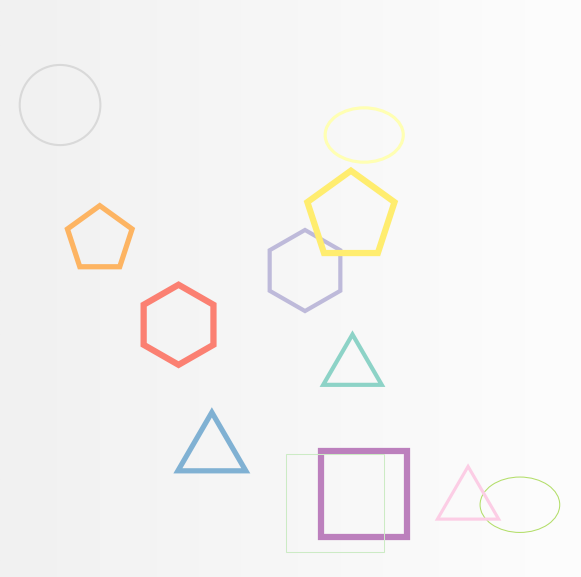[{"shape": "triangle", "thickness": 2, "radius": 0.29, "center": [0.606, 0.362]}, {"shape": "oval", "thickness": 1.5, "radius": 0.34, "center": [0.627, 0.765]}, {"shape": "hexagon", "thickness": 2, "radius": 0.35, "center": [0.525, 0.531]}, {"shape": "hexagon", "thickness": 3, "radius": 0.35, "center": [0.307, 0.437]}, {"shape": "triangle", "thickness": 2.5, "radius": 0.34, "center": [0.364, 0.218]}, {"shape": "pentagon", "thickness": 2.5, "radius": 0.29, "center": [0.172, 0.585]}, {"shape": "oval", "thickness": 0.5, "radius": 0.34, "center": [0.894, 0.125]}, {"shape": "triangle", "thickness": 1.5, "radius": 0.3, "center": [0.805, 0.131]}, {"shape": "circle", "thickness": 1, "radius": 0.35, "center": [0.103, 0.817]}, {"shape": "square", "thickness": 3, "radius": 0.37, "center": [0.626, 0.143]}, {"shape": "square", "thickness": 0.5, "radius": 0.42, "center": [0.576, 0.128]}, {"shape": "pentagon", "thickness": 3, "radius": 0.39, "center": [0.604, 0.625]}]